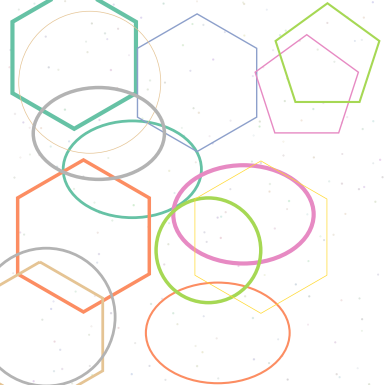[{"shape": "oval", "thickness": 2, "radius": 0.9, "center": [0.344, 0.56]}, {"shape": "hexagon", "thickness": 3, "radius": 0.93, "center": [0.193, 0.851]}, {"shape": "oval", "thickness": 1.5, "radius": 0.93, "center": [0.566, 0.135]}, {"shape": "hexagon", "thickness": 2.5, "radius": 0.99, "center": [0.217, 0.387]}, {"shape": "hexagon", "thickness": 1, "radius": 0.89, "center": [0.512, 0.785]}, {"shape": "pentagon", "thickness": 1, "radius": 0.7, "center": [0.797, 0.769]}, {"shape": "oval", "thickness": 3, "radius": 0.91, "center": [0.632, 0.443]}, {"shape": "pentagon", "thickness": 1.5, "radius": 0.71, "center": [0.851, 0.85]}, {"shape": "circle", "thickness": 2.5, "radius": 0.68, "center": [0.541, 0.35]}, {"shape": "hexagon", "thickness": 0.5, "radius": 0.99, "center": [0.678, 0.384]}, {"shape": "hexagon", "thickness": 2, "radius": 0.94, "center": [0.104, 0.131]}, {"shape": "circle", "thickness": 0.5, "radius": 0.92, "center": [0.233, 0.786]}, {"shape": "circle", "thickness": 2, "radius": 0.89, "center": [0.12, 0.176]}, {"shape": "oval", "thickness": 2.5, "radius": 0.85, "center": [0.257, 0.653]}]